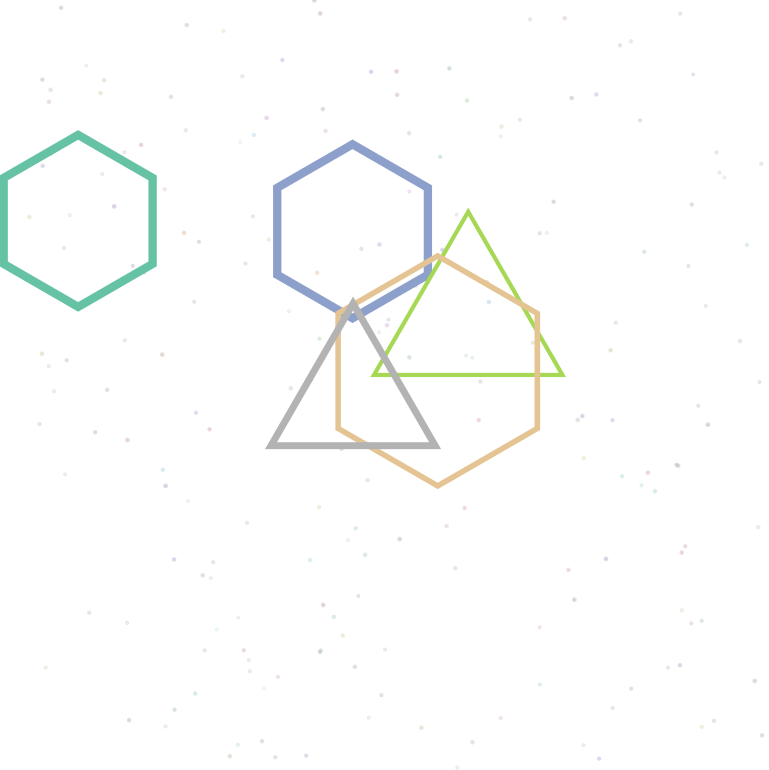[{"shape": "hexagon", "thickness": 3, "radius": 0.56, "center": [0.101, 0.713]}, {"shape": "hexagon", "thickness": 3, "radius": 0.56, "center": [0.458, 0.7]}, {"shape": "triangle", "thickness": 1.5, "radius": 0.71, "center": [0.608, 0.584]}, {"shape": "hexagon", "thickness": 2, "radius": 0.75, "center": [0.568, 0.518]}, {"shape": "triangle", "thickness": 2.5, "radius": 0.62, "center": [0.459, 0.483]}]